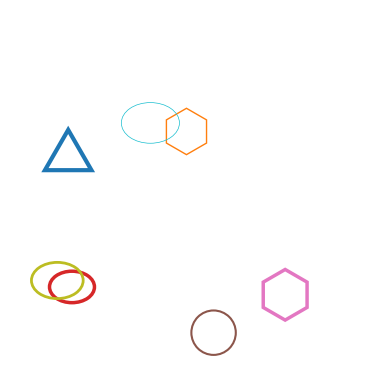[{"shape": "triangle", "thickness": 3, "radius": 0.35, "center": [0.177, 0.593]}, {"shape": "hexagon", "thickness": 1, "radius": 0.3, "center": [0.484, 0.659]}, {"shape": "oval", "thickness": 2.5, "radius": 0.29, "center": [0.187, 0.255]}, {"shape": "circle", "thickness": 1.5, "radius": 0.29, "center": [0.555, 0.136]}, {"shape": "hexagon", "thickness": 2.5, "radius": 0.33, "center": [0.741, 0.234]}, {"shape": "oval", "thickness": 2, "radius": 0.34, "center": [0.149, 0.271]}, {"shape": "oval", "thickness": 0.5, "radius": 0.38, "center": [0.391, 0.681]}]